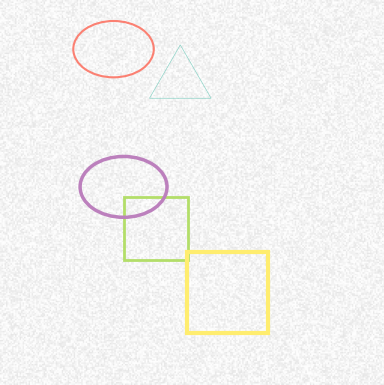[{"shape": "triangle", "thickness": 0.5, "radius": 0.46, "center": [0.468, 0.791]}, {"shape": "oval", "thickness": 1.5, "radius": 0.52, "center": [0.295, 0.872]}, {"shape": "square", "thickness": 2, "radius": 0.41, "center": [0.405, 0.407]}, {"shape": "oval", "thickness": 2.5, "radius": 0.56, "center": [0.321, 0.515]}, {"shape": "square", "thickness": 3, "radius": 0.52, "center": [0.591, 0.24]}]